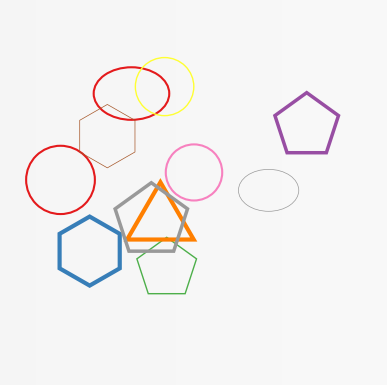[{"shape": "oval", "thickness": 1.5, "radius": 0.49, "center": [0.339, 0.757]}, {"shape": "circle", "thickness": 1.5, "radius": 0.44, "center": [0.156, 0.533]}, {"shape": "hexagon", "thickness": 3, "radius": 0.45, "center": [0.231, 0.348]}, {"shape": "pentagon", "thickness": 1, "radius": 0.4, "center": [0.43, 0.303]}, {"shape": "pentagon", "thickness": 2.5, "radius": 0.43, "center": [0.792, 0.673]}, {"shape": "triangle", "thickness": 3, "radius": 0.5, "center": [0.414, 0.427]}, {"shape": "circle", "thickness": 1, "radius": 0.38, "center": [0.425, 0.775]}, {"shape": "hexagon", "thickness": 0.5, "radius": 0.41, "center": [0.277, 0.646]}, {"shape": "circle", "thickness": 1.5, "radius": 0.36, "center": [0.501, 0.552]}, {"shape": "pentagon", "thickness": 2.5, "radius": 0.49, "center": [0.39, 0.427]}, {"shape": "oval", "thickness": 0.5, "radius": 0.39, "center": [0.693, 0.506]}]